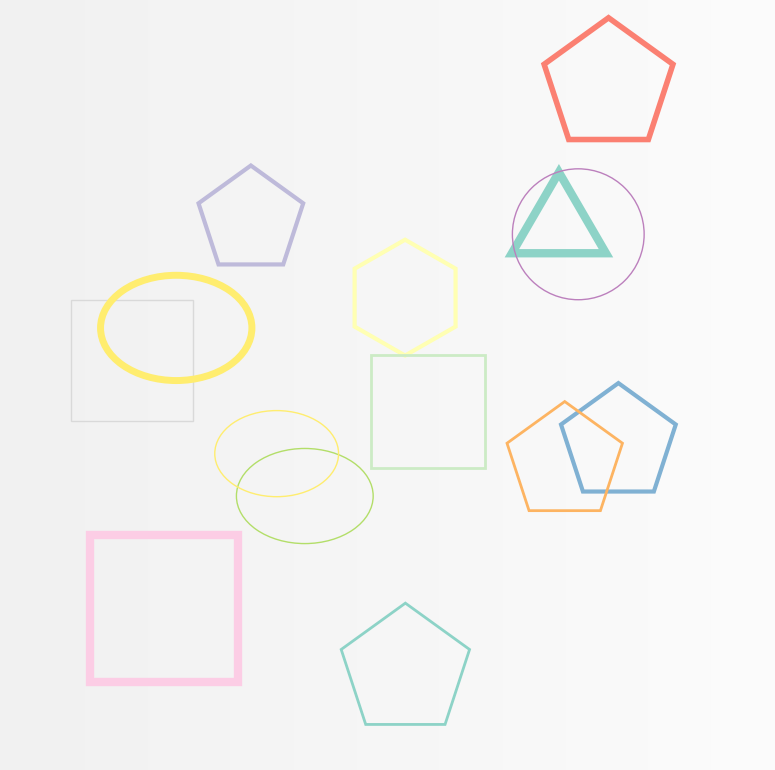[{"shape": "triangle", "thickness": 3, "radius": 0.35, "center": [0.721, 0.706]}, {"shape": "pentagon", "thickness": 1, "radius": 0.44, "center": [0.523, 0.13]}, {"shape": "hexagon", "thickness": 1.5, "radius": 0.38, "center": [0.523, 0.613]}, {"shape": "pentagon", "thickness": 1.5, "radius": 0.36, "center": [0.324, 0.714]}, {"shape": "pentagon", "thickness": 2, "radius": 0.44, "center": [0.785, 0.89]}, {"shape": "pentagon", "thickness": 1.5, "radius": 0.39, "center": [0.798, 0.425]}, {"shape": "pentagon", "thickness": 1, "radius": 0.39, "center": [0.729, 0.4]}, {"shape": "oval", "thickness": 0.5, "radius": 0.44, "center": [0.393, 0.356]}, {"shape": "square", "thickness": 3, "radius": 0.48, "center": [0.212, 0.209]}, {"shape": "square", "thickness": 0.5, "radius": 0.39, "center": [0.17, 0.532]}, {"shape": "circle", "thickness": 0.5, "radius": 0.43, "center": [0.746, 0.696]}, {"shape": "square", "thickness": 1, "radius": 0.37, "center": [0.552, 0.466]}, {"shape": "oval", "thickness": 2.5, "radius": 0.49, "center": [0.227, 0.574]}, {"shape": "oval", "thickness": 0.5, "radius": 0.4, "center": [0.357, 0.411]}]